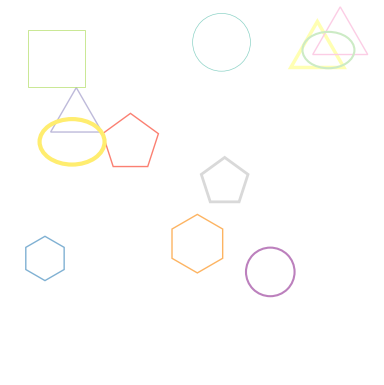[{"shape": "circle", "thickness": 0.5, "radius": 0.38, "center": [0.575, 0.89]}, {"shape": "triangle", "thickness": 2.5, "radius": 0.4, "center": [0.824, 0.865]}, {"shape": "triangle", "thickness": 1, "radius": 0.38, "center": [0.198, 0.696]}, {"shape": "pentagon", "thickness": 1, "radius": 0.38, "center": [0.339, 0.629]}, {"shape": "hexagon", "thickness": 1, "radius": 0.29, "center": [0.117, 0.329]}, {"shape": "hexagon", "thickness": 1, "radius": 0.38, "center": [0.513, 0.367]}, {"shape": "square", "thickness": 0.5, "radius": 0.37, "center": [0.147, 0.848]}, {"shape": "triangle", "thickness": 1, "radius": 0.41, "center": [0.884, 0.9]}, {"shape": "pentagon", "thickness": 2, "radius": 0.32, "center": [0.584, 0.527]}, {"shape": "circle", "thickness": 1.5, "radius": 0.32, "center": [0.702, 0.294]}, {"shape": "oval", "thickness": 1.5, "radius": 0.34, "center": [0.853, 0.87]}, {"shape": "oval", "thickness": 3, "radius": 0.42, "center": [0.187, 0.632]}]